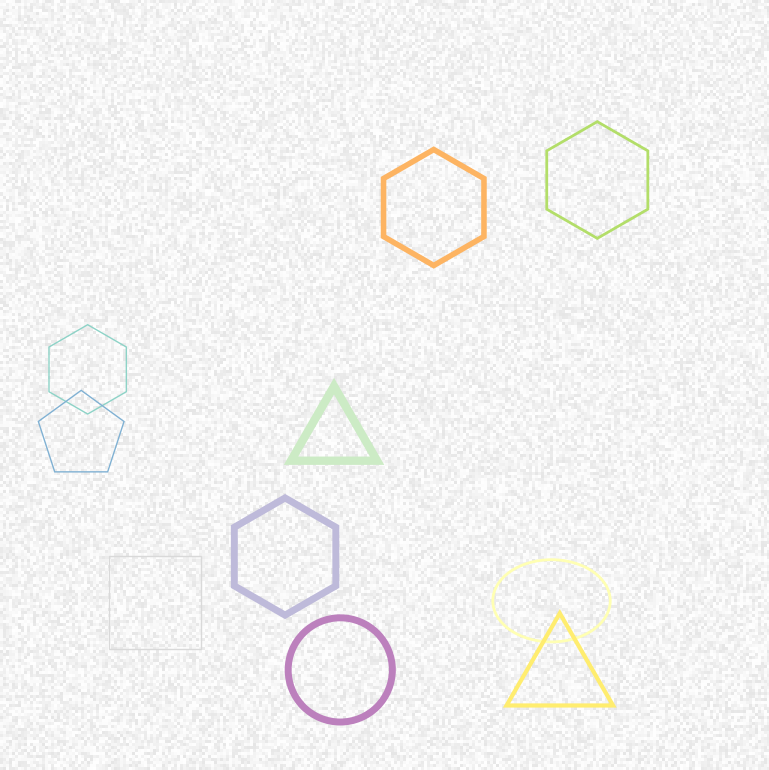[{"shape": "hexagon", "thickness": 0.5, "radius": 0.29, "center": [0.114, 0.52]}, {"shape": "oval", "thickness": 1, "radius": 0.38, "center": [0.716, 0.22]}, {"shape": "hexagon", "thickness": 2.5, "radius": 0.38, "center": [0.37, 0.277]}, {"shape": "pentagon", "thickness": 0.5, "radius": 0.29, "center": [0.105, 0.435]}, {"shape": "hexagon", "thickness": 2, "radius": 0.38, "center": [0.563, 0.73]}, {"shape": "hexagon", "thickness": 1, "radius": 0.38, "center": [0.776, 0.766]}, {"shape": "square", "thickness": 0.5, "radius": 0.3, "center": [0.201, 0.217]}, {"shape": "circle", "thickness": 2.5, "radius": 0.34, "center": [0.442, 0.13]}, {"shape": "triangle", "thickness": 3, "radius": 0.32, "center": [0.434, 0.434]}, {"shape": "triangle", "thickness": 1.5, "radius": 0.4, "center": [0.727, 0.124]}]